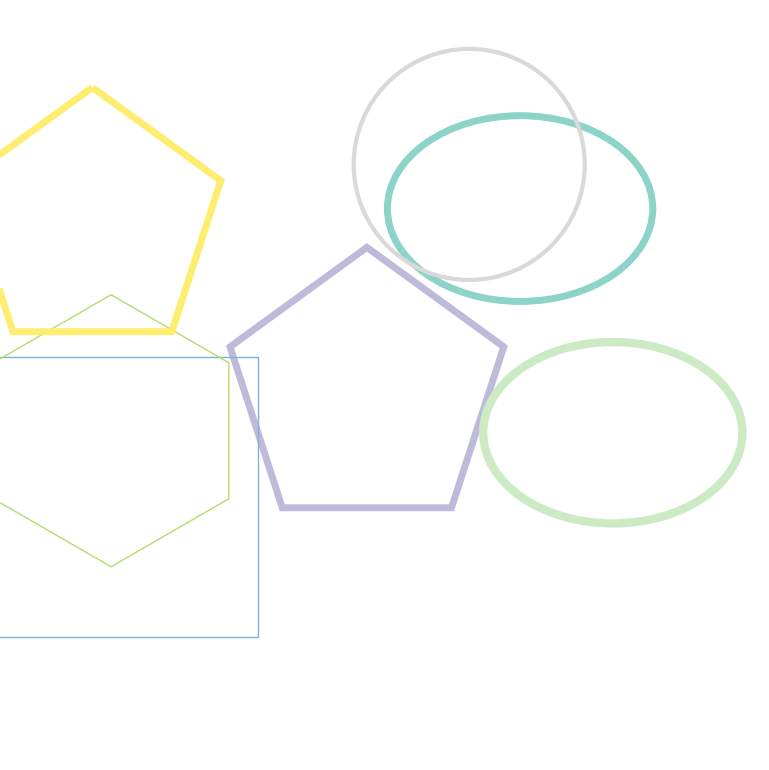[{"shape": "oval", "thickness": 2.5, "radius": 0.86, "center": [0.675, 0.729]}, {"shape": "pentagon", "thickness": 2.5, "radius": 0.93, "center": [0.476, 0.492]}, {"shape": "square", "thickness": 0.5, "radius": 0.91, "center": [0.152, 0.355]}, {"shape": "hexagon", "thickness": 0.5, "radius": 0.88, "center": [0.144, 0.441]}, {"shape": "circle", "thickness": 1.5, "radius": 0.75, "center": [0.609, 0.786]}, {"shape": "oval", "thickness": 3, "radius": 0.84, "center": [0.796, 0.438]}, {"shape": "pentagon", "thickness": 2.5, "radius": 0.88, "center": [0.12, 0.711]}]